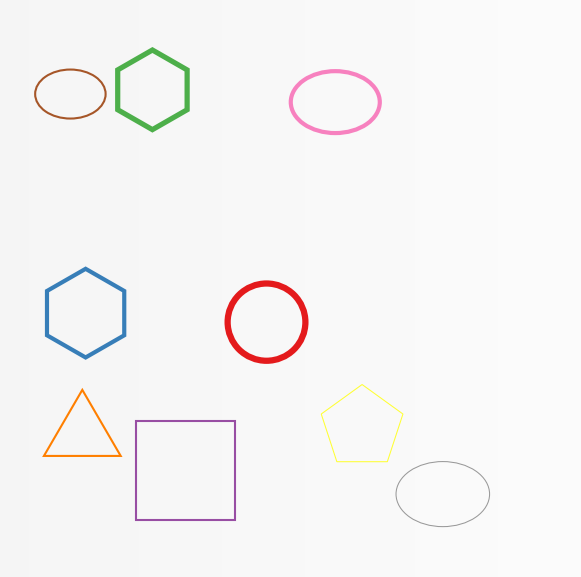[{"shape": "circle", "thickness": 3, "radius": 0.33, "center": [0.459, 0.441]}, {"shape": "hexagon", "thickness": 2, "radius": 0.38, "center": [0.147, 0.457]}, {"shape": "hexagon", "thickness": 2.5, "radius": 0.34, "center": [0.262, 0.844]}, {"shape": "square", "thickness": 1, "radius": 0.43, "center": [0.319, 0.184]}, {"shape": "triangle", "thickness": 1, "radius": 0.38, "center": [0.142, 0.248]}, {"shape": "pentagon", "thickness": 0.5, "radius": 0.37, "center": [0.623, 0.259]}, {"shape": "oval", "thickness": 1, "radius": 0.3, "center": [0.121, 0.836]}, {"shape": "oval", "thickness": 2, "radius": 0.38, "center": [0.577, 0.822]}, {"shape": "oval", "thickness": 0.5, "radius": 0.4, "center": [0.762, 0.144]}]